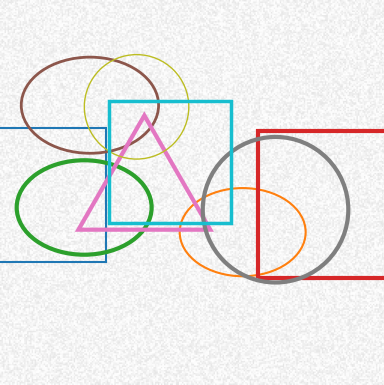[{"shape": "square", "thickness": 1.5, "radius": 0.87, "center": [0.1, 0.493]}, {"shape": "oval", "thickness": 1.5, "radius": 0.82, "center": [0.63, 0.397]}, {"shape": "oval", "thickness": 3, "radius": 0.88, "center": [0.219, 0.461]}, {"shape": "square", "thickness": 3, "radius": 0.95, "center": [0.86, 0.469]}, {"shape": "oval", "thickness": 2, "radius": 0.89, "center": [0.234, 0.727]}, {"shape": "triangle", "thickness": 3, "radius": 0.99, "center": [0.375, 0.502]}, {"shape": "circle", "thickness": 3, "radius": 0.95, "center": [0.716, 0.455]}, {"shape": "circle", "thickness": 1, "radius": 0.68, "center": [0.355, 0.722]}, {"shape": "square", "thickness": 2.5, "radius": 0.79, "center": [0.442, 0.579]}]